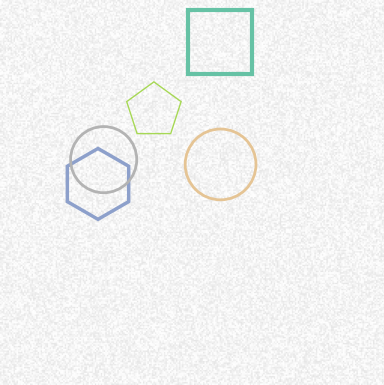[{"shape": "square", "thickness": 3, "radius": 0.41, "center": [0.572, 0.89]}, {"shape": "hexagon", "thickness": 2.5, "radius": 0.46, "center": [0.255, 0.522]}, {"shape": "pentagon", "thickness": 1, "radius": 0.37, "center": [0.4, 0.713]}, {"shape": "circle", "thickness": 2, "radius": 0.46, "center": [0.573, 0.573]}, {"shape": "circle", "thickness": 2, "radius": 0.43, "center": [0.269, 0.585]}]